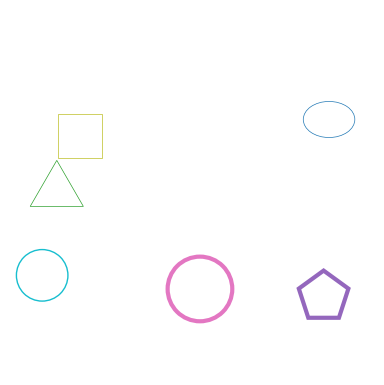[{"shape": "oval", "thickness": 0.5, "radius": 0.33, "center": [0.855, 0.69]}, {"shape": "triangle", "thickness": 0.5, "radius": 0.4, "center": [0.147, 0.504]}, {"shape": "pentagon", "thickness": 3, "radius": 0.34, "center": [0.841, 0.229]}, {"shape": "circle", "thickness": 3, "radius": 0.42, "center": [0.519, 0.249]}, {"shape": "square", "thickness": 0.5, "radius": 0.29, "center": [0.208, 0.647]}, {"shape": "circle", "thickness": 1, "radius": 0.33, "center": [0.11, 0.285]}]